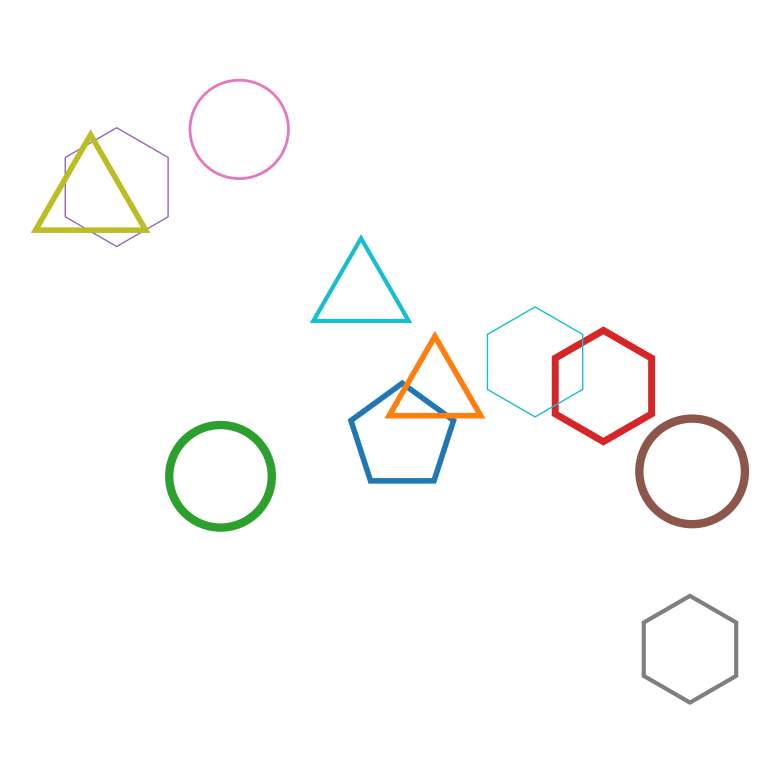[{"shape": "pentagon", "thickness": 2, "radius": 0.35, "center": [0.522, 0.432]}, {"shape": "triangle", "thickness": 2, "radius": 0.34, "center": [0.565, 0.494]}, {"shape": "circle", "thickness": 3, "radius": 0.33, "center": [0.286, 0.381]}, {"shape": "hexagon", "thickness": 2.5, "radius": 0.36, "center": [0.784, 0.499]}, {"shape": "hexagon", "thickness": 0.5, "radius": 0.39, "center": [0.152, 0.757]}, {"shape": "circle", "thickness": 3, "radius": 0.34, "center": [0.899, 0.388]}, {"shape": "circle", "thickness": 1, "radius": 0.32, "center": [0.311, 0.832]}, {"shape": "hexagon", "thickness": 1.5, "radius": 0.35, "center": [0.896, 0.157]}, {"shape": "triangle", "thickness": 2, "radius": 0.41, "center": [0.118, 0.742]}, {"shape": "hexagon", "thickness": 0.5, "radius": 0.36, "center": [0.695, 0.53]}, {"shape": "triangle", "thickness": 1.5, "radius": 0.36, "center": [0.469, 0.619]}]